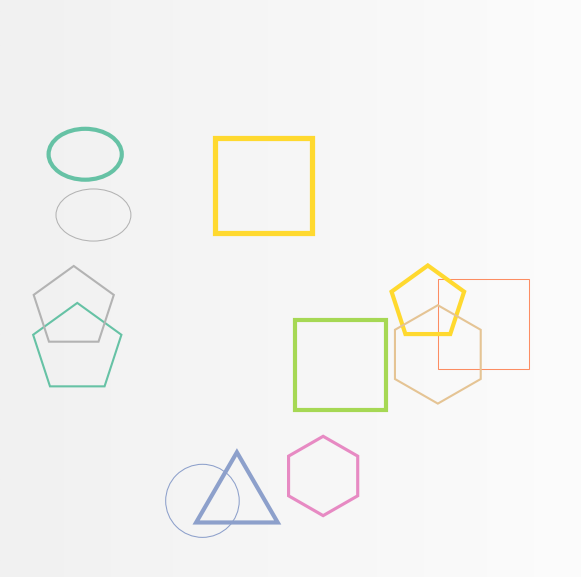[{"shape": "pentagon", "thickness": 1, "radius": 0.4, "center": [0.133, 0.395]}, {"shape": "oval", "thickness": 2, "radius": 0.31, "center": [0.147, 0.732]}, {"shape": "square", "thickness": 0.5, "radius": 0.39, "center": [0.832, 0.438]}, {"shape": "triangle", "thickness": 2, "radius": 0.41, "center": [0.408, 0.135]}, {"shape": "circle", "thickness": 0.5, "radius": 0.32, "center": [0.348, 0.132]}, {"shape": "hexagon", "thickness": 1.5, "radius": 0.34, "center": [0.556, 0.175]}, {"shape": "square", "thickness": 2, "radius": 0.39, "center": [0.586, 0.367]}, {"shape": "square", "thickness": 2.5, "radius": 0.41, "center": [0.454, 0.678]}, {"shape": "pentagon", "thickness": 2, "radius": 0.33, "center": [0.736, 0.474]}, {"shape": "hexagon", "thickness": 1, "radius": 0.43, "center": [0.753, 0.385]}, {"shape": "pentagon", "thickness": 1, "radius": 0.36, "center": [0.127, 0.466]}, {"shape": "oval", "thickness": 0.5, "radius": 0.32, "center": [0.161, 0.627]}]